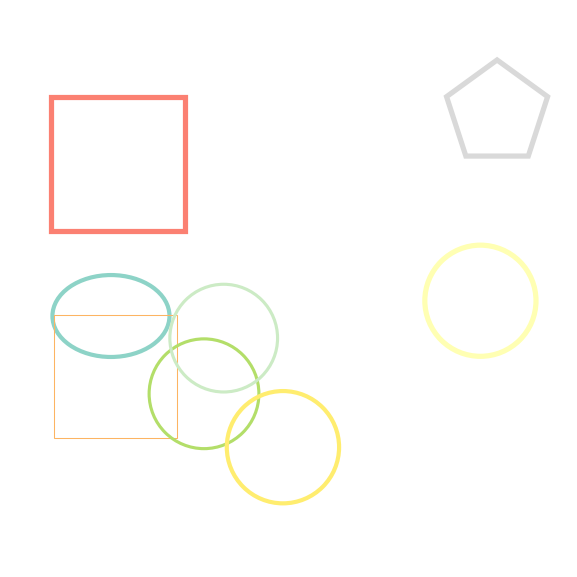[{"shape": "oval", "thickness": 2, "radius": 0.51, "center": [0.192, 0.452]}, {"shape": "circle", "thickness": 2.5, "radius": 0.48, "center": [0.832, 0.478]}, {"shape": "square", "thickness": 2.5, "radius": 0.58, "center": [0.205, 0.715]}, {"shape": "square", "thickness": 0.5, "radius": 0.53, "center": [0.199, 0.348]}, {"shape": "circle", "thickness": 1.5, "radius": 0.48, "center": [0.353, 0.317]}, {"shape": "pentagon", "thickness": 2.5, "radius": 0.46, "center": [0.861, 0.803]}, {"shape": "circle", "thickness": 1.5, "radius": 0.47, "center": [0.387, 0.414]}, {"shape": "circle", "thickness": 2, "radius": 0.49, "center": [0.49, 0.225]}]